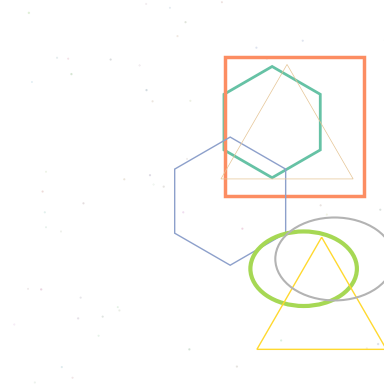[{"shape": "hexagon", "thickness": 2, "radius": 0.72, "center": [0.707, 0.683]}, {"shape": "square", "thickness": 2.5, "radius": 0.9, "center": [0.765, 0.671]}, {"shape": "hexagon", "thickness": 1, "radius": 0.83, "center": [0.598, 0.478]}, {"shape": "oval", "thickness": 3, "radius": 0.69, "center": [0.789, 0.302]}, {"shape": "triangle", "thickness": 1, "radius": 0.97, "center": [0.835, 0.19]}, {"shape": "triangle", "thickness": 0.5, "radius": 0.99, "center": [0.746, 0.634]}, {"shape": "oval", "thickness": 1.5, "radius": 0.77, "center": [0.869, 0.327]}]